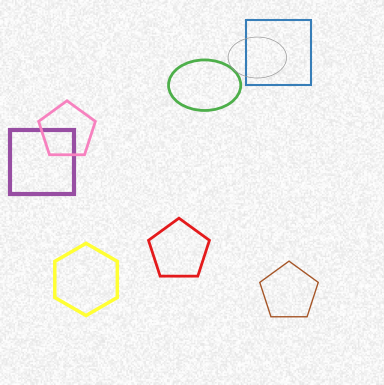[{"shape": "pentagon", "thickness": 2, "radius": 0.42, "center": [0.465, 0.35]}, {"shape": "square", "thickness": 1.5, "radius": 0.42, "center": [0.723, 0.864]}, {"shape": "oval", "thickness": 2, "radius": 0.47, "center": [0.532, 0.779]}, {"shape": "square", "thickness": 3, "radius": 0.41, "center": [0.109, 0.58]}, {"shape": "hexagon", "thickness": 2.5, "radius": 0.47, "center": [0.224, 0.274]}, {"shape": "pentagon", "thickness": 1, "radius": 0.4, "center": [0.751, 0.242]}, {"shape": "pentagon", "thickness": 2, "radius": 0.39, "center": [0.174, 0.661]}, {"shape": "oval", "thickness": 0.5, "radius": 0.38, "center": [0.668, 0.851]}]